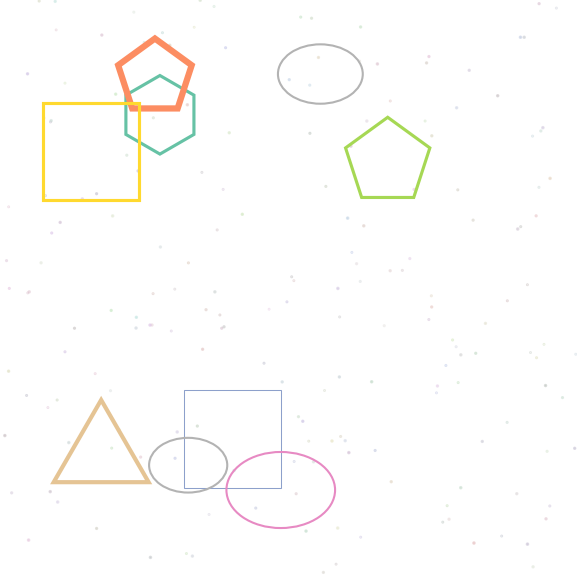[{"shape": "hexagon", "thickness": 1.5, "radius": 0.34, "center": [0.277, 0.8]}, {"shape": "pentagon", "thickness": 3, "radius": 0.33, "center": [0.268, 0.865]}, {"shape": "square", "thickness": 0.5, "radius": 0.42, "center": [0.403, 0.239]}, {"shape": "oval", "thickness": 1, "radius": 0.47, "center": [0.486, 0.151]}, {"shape": "pentagon", "thickness": 1.5, "radius": 0.38, "center": [0.671, 0.719]}, {"shape": "square", "thickness": 1.5, "radius": 0.42, "center": [0.157, 0.737]}, {"shape": "triangle", "thickness": 2, "radius": 0.47, "center": [0.175, 0.212]}, {"shape": "oval", "thickness": 1, "radius": 0.37, "center": [0.555, 0.871]}, {"shape": "oval", "thickness": 1, "radius": 0.34, "center": [0.326, 0.194]}]